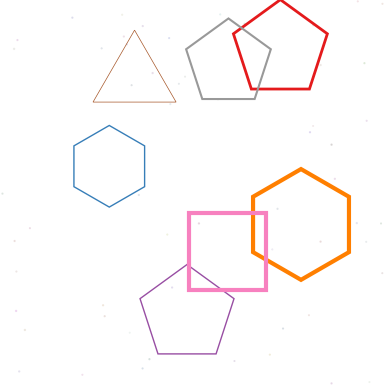[{"shape": "pentagon", "thickness": 2, "radius": 0.64, "center": [0.728, 0.873]}, {"shape": "hexagon", "thickness": 1, "radius": 0.53, "center": [0.284, 0.568]}, {"shape": "pentagon", "thickness": 1, "radius": 0.64, "center": [0.486, 0.185]}, {"shape": "hexagon", "thickness": 3, "radius": 0.72, "center": [0.782, 0.417]}, {"shape": "triangle", "thickness": 0.5, "radius": 0.62, "center": [0.349, 0.797]}, {"shape": "square", "thickness": 3, "radius": 0.5, "center": [0.59, 0.347]}, {"shape": "pentagon", "thickness": 1.5, "radius": 0.58, "center": [0.593, 0.836]}]